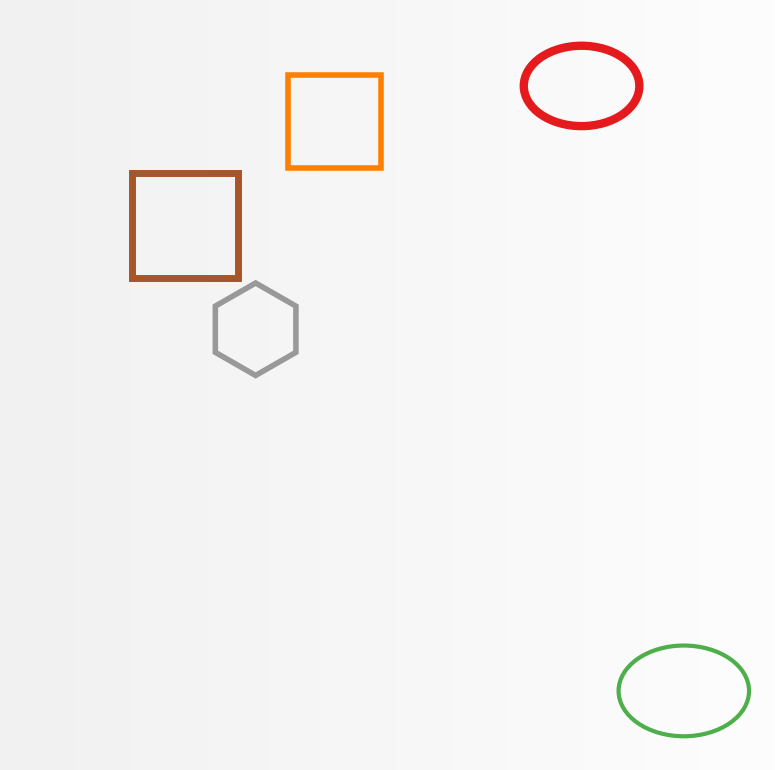[{"shape": "oval", "thickness": 3, "radius": 0.37, "center": [0.75, 0.888]}, {"shape": "oval", "thickness": 1.5, "radius": 0.42, "center": [0.882, 0.103]}, {"shape": "square", "thickness": 2, "radius": 0.3, "center": [0.432, 0.842]}, {"shape": "square", "thickness": 2.5, "radius": 0.34, "center": [0.239, 0.707]}, {"shape": "hexagon", "thickness": 2, "radius": 0.3, "center": [0.33, 0.572]}]